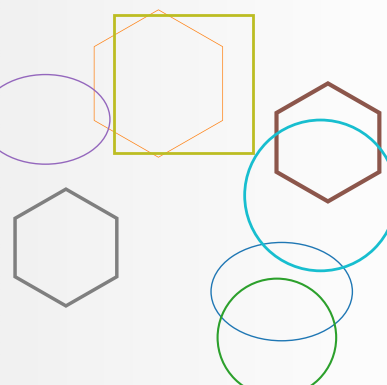[{"shape": "oval", "thickness": 1, "radius": 0.91, "center": [0.727, 0.243]}, {"shape": "hexagon", "thickness": 0.5, "radius": 0.96, "center": [0.409, 0.783]}, {"shape": "circle", "thickness": 1.5, "radius": 0.77, "center": [0.715, 0.123]}, {"shape": "oval", "thickness": 1, "radius": 0.83, "center": [0.117, 0.69]}, {"shape": "hexagon", "thickness": 3, "radius": 0.77, "center": [0.846, 0.63]}, {"shape": "hexagon", "thickness": 2.5, "radius": 0.76, "center": [0.17, 0.357]}, {"shape": "square", "thickness": 2, "radius": 0.9, "center": [0.473, 0.782]}, {"shape": "circle", "thickness": 2, "radius": 0.98, "center": [0.827, 0.492]}]